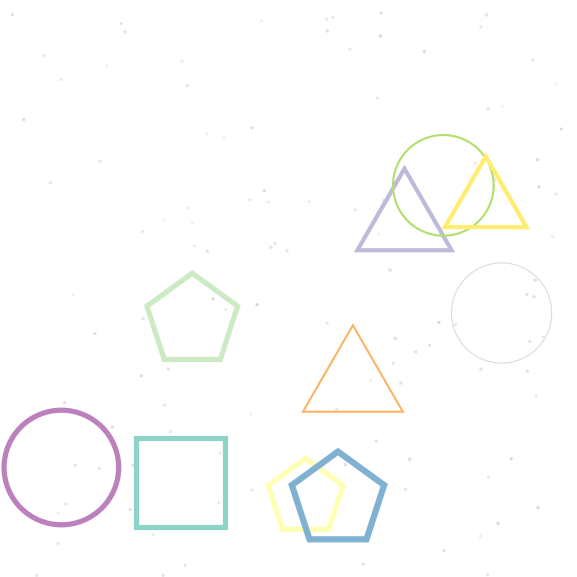[{"shape": "square", "thickness": 2.5, "radius": 0.39, "center": [0.312, 0.164]}, {"shape": "pentagon", "thickness": 2.5, "radius": 0.34, "center": [0.529, 0.137]}, {"shape": "triangle", "thickness": 2, "radius": 0.47, "center": [0.7, 0.613]}, {"shape": "pentagon", "thickness": 3, "radius": 0.42, "center": [0.585, 0.133]}, {"shape": "triangle", "thickness": 1, "radius": 0.5, "center": [0.611, 0.336]}, {"shape": "circle", "thickness": 1, "radius": 0.44, "center": [0.768, 0.678]}, {"shape": "circle", "thickness": 0.5, "radius": 0.43, "center": [0.869, 0.457]}, {"shape": "circle", "thickness": 2.5, "radius": 0.5, "center": [0.106, 0.19]}, {"shape": "pentagon", "thickness": 2.5, "radius": 0.41, "center": [0.333, 0.444]}, {"shape": "triangle", "thickness": 2, "radius": 0.41, "center": [0.841, 0.647]}]